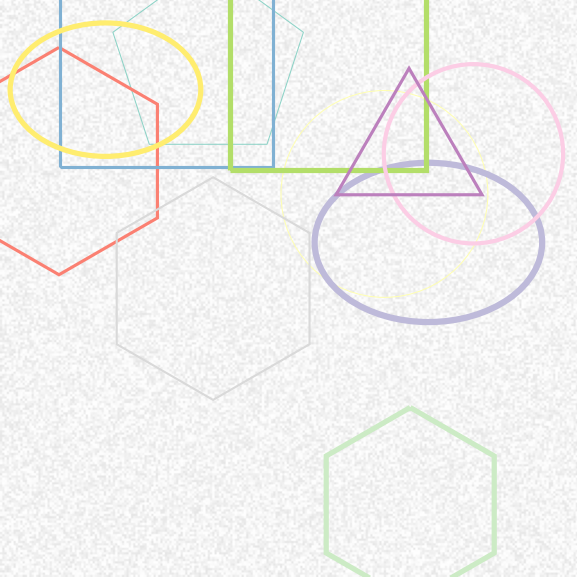[{"shape": "pentagon", "thickness": 0.5, "radius": 0.87, "center": [0.36, 0.89]}, {"shape": "circle", "thickness": 0.5, "radius": 0.9, "center": [0.666, 0.663]}, {"shape": "oval", "thickness": 3, "radius": 0.99, "center": [0.742, 0.579]}, {"shape": "hexagon", "thickness": 1.5, "radius": 0.98, "center": [0.102, 0.72]}, {"shape": "square", "thickness": 1.5, "radius": 0.92, "center": [0.288, 0.893]}, {"shape": "square", "thickness": 2.5, "radius": 0.85, "center": [0.569, 0.875]}, {"shape": "circle", "thickness": 2, "radius": 0.78, "center": [0.82, 0.733]}, {"shape": "hexagon", "thickness": 1, "radius": 0.96, "center": [0.369, 0.499]}, {"shape": "triangle", "thickness": 1.5, "radius": 0.73, "center": [0.708, 0.735]}, {"shape": "hexagon", "thickness": 2.5, "radius": 0.84, "center": [0.71, 0.126]}, {"shape": "oval", "thickness": 2.5, "radius": 0.83, "center": [0.183, 0.844]}]